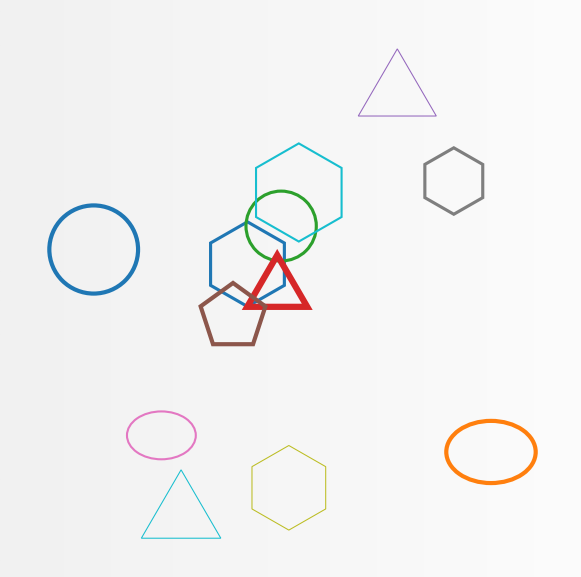[{"shape": "hexagon", "thickness": 1.5, "radius": 0.37, "center": [0.426, 0.542]}, {"shape": "circle", "thickness": 2, "radius": 0.38, "center": [0.161, 0.567]}, {"shape": "oval", "thickness": 2, "radius": 0.38, "center": [0.845, 0.216]}, {"shape": "circle", "thickness": 1.5, "radius": 0.3, "center": [0.484, 0.608]}, {"shape": "triangle", "thickness": 3, "radius": 0.3, "center": [0.477, 0.498]}, {"shape": "triangle", "thickness": 0.5, "radius": 0.39, "center": [0.684, 0.837]}, {"shape": "pentagon", "thickness": 2, "radius": 0.29, "center": [0.401, 0.451]}, {"shape": "oval", "thickness": 1, "radius": 0.3, "center": [0.278, 0.245]}, {"shape": "hexagon", "thickness": 1.5, "radius": 0.29, "center": [0.781, 0.686]}, {"shape": "hexagon", "thickness": 0.5, "radius": 0.37, "center": [0.497, 0.154]}, {"shape": "hexagon", "thickness": 1, "radius": 0.42, "center": [0.514, 0.666]}, {"shape": "triangle", "thickness": 0.5, "radius": 0.39, "center": [0.312, 0.107]}]